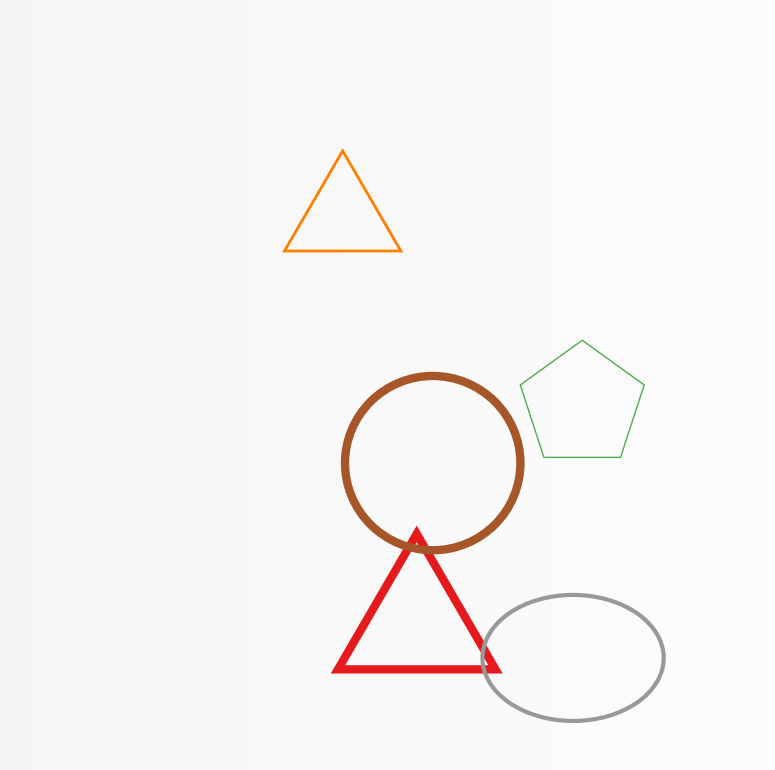[{"shape": "triangle", "thickness": 3, "radius": 0.59, "center": [0.538, 0.189]}, {"shape": "pentagon", "thickness": 0.5, "radius": 0.42, "center": [0.751, 0.474]}, {"shape": "triangle", "thickness": 1, "radius": 0.43, "center": [0.442, 0.717]}, {"shape": "circle", "thickness": 3, "radius": 0.57, "center": [0.558, 0.399]}, {"shape": "oval", "thickness": 1.5, "radius": 0.58, "center": [0.739, 0.146]}]